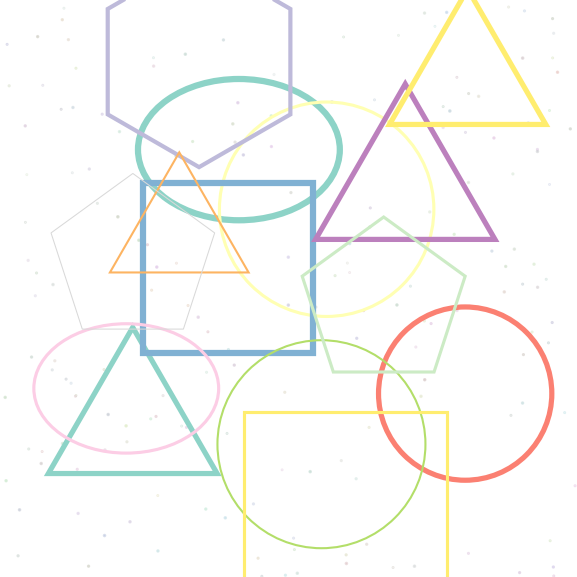[{"shape": "oval", "thickness": 3, "radius": 0.87, "center": [0.414, 0.74]}, {"shape": "triangle", "thickness": 2.5, "radius": 0.84, "center": [0.23, 0.264]}, {"shape": "circle", "thickness": 1.5, "radius": 0.93, "center": [0.566, 0.637]}, {"shape": "hexagon", "thickness": 2, "radius": 0.91, "center": [0.345, 0.892]}, {"shape": "circle", "thickness": 2.5, "radius": 0.75, "center": [0.805, 0.318]}, {"shape": "square", "thickness": 3, "radius": 0.73, "center": [0.395, 0.535]}, {"shape": "triangle", "thickness": 1, "radius": 0.69, "center": [0.31, 0.597]}, {"shape": "circle", "thickness": 1, "radius": 0.9, "center": [0.557, 0.23]}, {"shape": "oval", "thickness": 1.5, "radius": 0.8, "center": [0.219, 0.327]}, {"shape": "pentagon", "thickness": 0.5, "radius": 0.74, "center": [0.23, 0.55]}, {"shape": "triangle", "thickness": 2.5, "radius": 0.9, "center": [0.702, 0.674]}, {"shape": "pentagon", "thickness": 1.5, "radius": 0.74, "center": [0.664, 0.475]}, {"shape": "square", "thickness": 1.5, "radius": 0.88, "center": [0.598, 0.11]}, {"shape": "triangle", "thickness": 2.5, "radius": 0.78, "center": [0.81, 0.862]}]